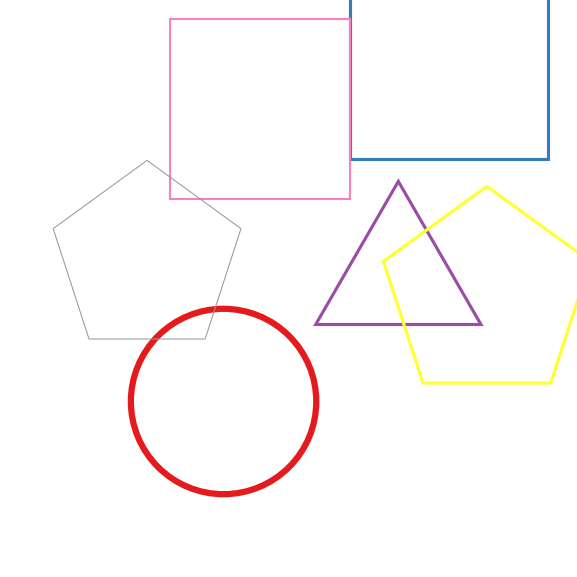[{"shape": "circle", "thickness": 3, "radius": 0.8, "center": [0.387, 0.304]}, {"shape": "square", "thickness": 1.5, "radius": 0.86, "center": [0.778, 0.896]}, {"shape": "triangle", "thickness": 1.5, "radius": 0.83, "center": [0.69, 0.52]}, {"shape": "pentagon", "thickness": 1.5, "radius": 0.94, "center": [0.843, 0.488]}, {"shape": "square", "thickness": 1, "radius": 0.78, "center": [0.451, 0.811]}, {"shape": "pentagon", "thickness": 0.5, "radius": 0.85, "center": [0.255, 0.55]}]